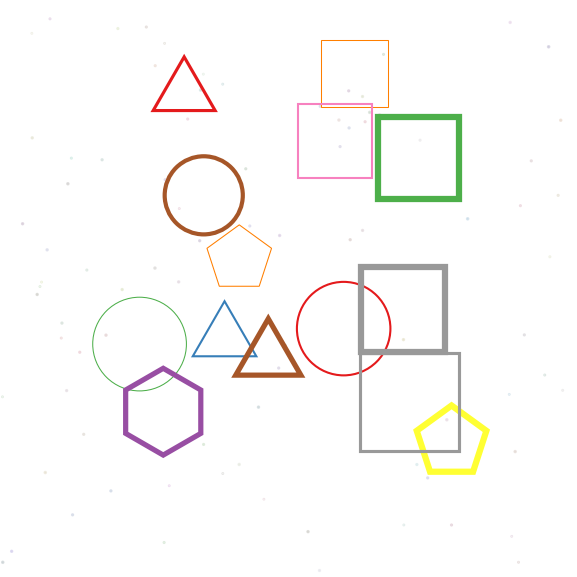[{"shape": "circle", "thickness": 1, "radius": 0.4, "center": [0.595, 0.43]}, {"shape": "triangle", "thickness": 1.5, "radius": 0.31, "center": [0.319, 0.839]}, {"shape": "triangle", "thickness": 1, "radius": 0.32, "center": [0.389, 0.414]}, {"shape": "circle", "thickness": 0.5, "radius": 0.41, "center": [0.242, 0.403]}, {"shape": "square", "thickness": 3, "radius": 0.35, "center": [0.725, 0.725]}, {"shape": "hexagon", "thickness": 2.5, "radius": 0.38, "center": [0.283, 0.286]}, {"shape": "square", "thickness": 0.5, "radius": 0.29, "center": [0.614, 0.872]}, {"shape": "pentagon", "thickness": 0.5, "radius": 0.29, "center": [0.414, 0.551]}, {"shape": "pentagon", "thickness": 3, "radius": 0.32, "center": [0.782, 0.234]}, {"shape": "triangle", "thickness": 2.5, "radius": 0.33, "center": [0.465, 0.382]}, {"shape": "circle", "thickness": 2, "radius": 0.34, "center": [0.353, 0.661]}, {"shape": "square", "thickness": 1, "radius": 0.32, "center": [0.58, 0.755]}, {"shape": "square", "thickness": 1.5, "radius": 0.43, "center": [0.709, 0.303]}, {"shape": "square", "thickness": 3, "radius": 0.36, "center": [0.698, 0.463]}]